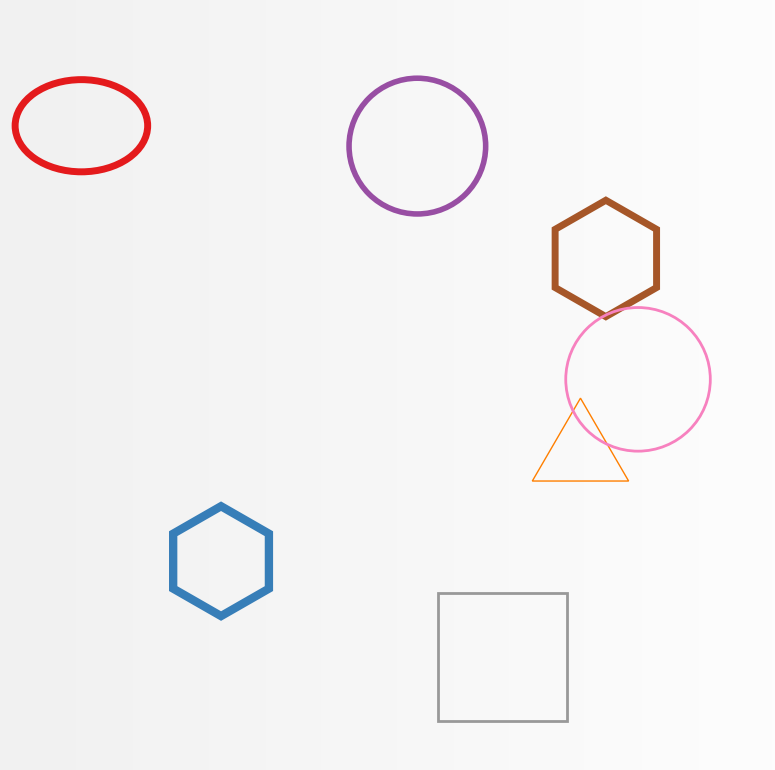[{"shape": "oval", "thickness": 2.5, "radius": 0.43, "center": [0.105, 0.837]}, {"shape": "hexagon", "thickness": 3, "radius": 0.36, "center": [0.285, 0.271]}, {"shape": "circle", "thickness": 2, "radius": 0.44, "center": [0.539, 0.81]}, {"shape": "triangle", "thickness": 0.5, "radius": 0.36, "center": [0.749, 0.411]}, {"shape": "hexagon", "thickness": 2.5, "radius": 0.38, "center": [0.782, 0.664]}, {"shape": "circle", "thickness": 1, "radius": 0.47, "center": [0.823, 0.507]}, {"shape": "square", "thickness": 1, "radius": 0.42, "center": [0.649, 0.147]}]